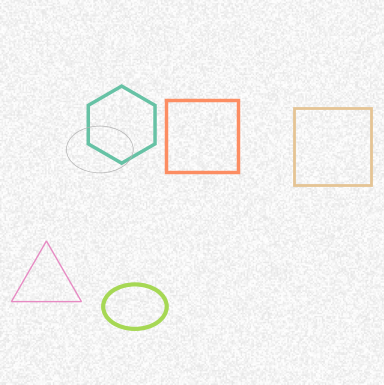[{"shape": "hexagon", "thickness": 2.5, "radius": 0.5, "center": [0.316, 0.676]}, {"shape": "square", "thickness": 2.5, "radius": 0.47, "center": [0.525, 0.647]}, {"shape": "triangle", "thickness": 1, "radius": 0.52, "center": [0.121, 0.269]}, {"shape": "oval", "thickness": 3, "radius": 0.41, "center": [0.351, 0.204]}, {"shape": "square", "thickness": 2, "radius": 0.5, "center": [0.864, 0.62]}, {"shape": "oval", "thickness": 0.5, "radius": 0.43, "center": [0.259, 0.612]}]